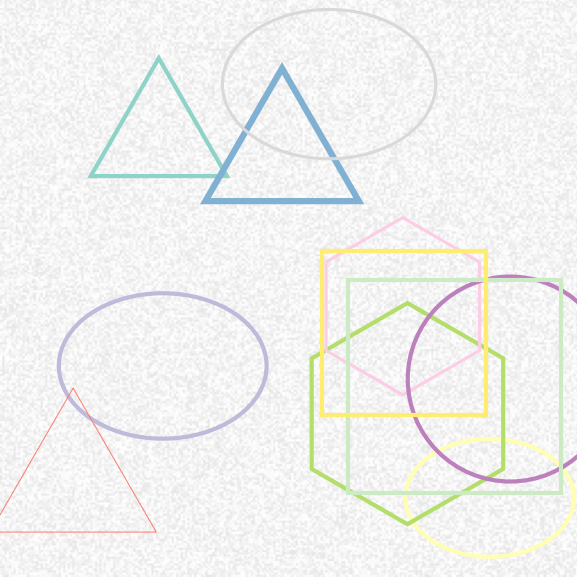[{"shape": "triangle", "thickness": 2, "radius": 0.68, "center": [0.275, 0.762]}, {"shape": "oval", "thickness": 2, "radius": 0.73, "center": [0.848, 0.137]}, {"shape": "oval", "thickness": 2, "radius": 0.9, "center": [0.282, 0.365]}, {"shape": "triangle", "thickness": 0.5, "radius": 0.83, "center": [0.127, 0.161]}, {"shape": "triangle", "thickness": 3, "radius": 0.77, "center": [0.488, 0.728]}, {"shape": "hexagon", "thickness": 2, "radius": 0.96, "center": [0.706, 0.283]}, {"shape": "hexagon", "thickness": 1.5, "radius": 0.77, "center": [0.697, 0.469]}, {"shape": "oval", "thickness": 1.5, "radius": 0.92, "center": [0.57, 0.853]}, {"shape": "circle", "thickness": 2, "radius": 0.89, "center": [0.884, 0.343]}, {"shape": "square", "thickness": 2, "radius": 0.92, "center": [0.786, 0.33]}, {"shape": "square", "thickness": 2, "radius": 0.71, "center": [0.7, 0.422]}]